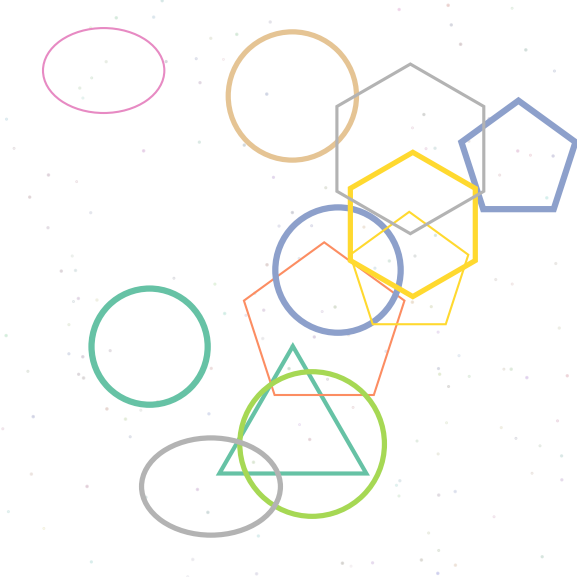[{"shape": "triangle", "thickness": 2, "radius": 0.73, "center": [0.507, 0.253]}, {"shape": "circle", "thickness": 3, "radius": 0.5, "center": [0.259, 0.399]}, {"shape": "pentagon", "thickness": 1, "radius": 0.73, "center": [0.561, 0.433]}, {"shape": "circle", "thickness": 3, "radius": 0.54, "center": [0.585, 0.531]}, {"shape": "pentagon", "thickness": 3, "radius": 0.52, "center": [0.898, 0.721]}, {"shape": "oval", "thickness": 1, "radius": 0.53, "center": [0.18, 0.877]}, {"shape": "circle", "thickness": 2.5, "radius": 0.63, "center": [0.54, 0.23]}, {"shape": "pentagon", "thickness": 1, "radius": 0.54, "center": [0.709, 0.525]}, {"shape": "hexagon", "thickness": 2.5, "radius": 0.62, "center": [0.715, 0.61]}, {"shape": "circle", "thickness": 2.5, "radius": 0.56, "center": [0.506, 0.833]}, {"shape": "hexagon", "thickness": 1.5, "radius": 0.73, "center": [0.711, 0.741]}, {"shape": "oval", "thickness": 2.5, "radius": 0.6, "center": [0.365, 0.157]}]